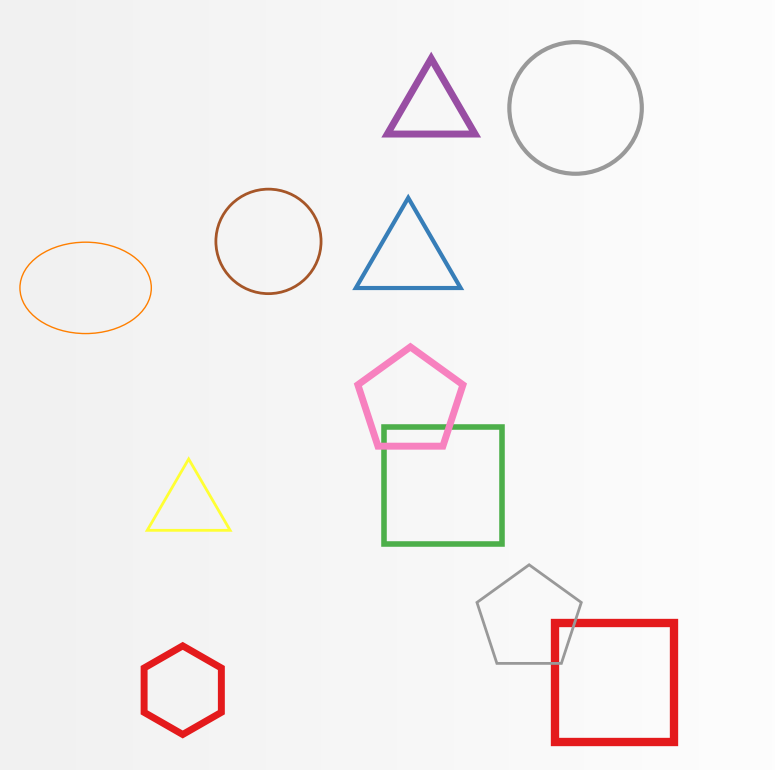[{"shape": "square", "thickness": 3, "radius": 0.38, "center": [0.793, 0.113]}, {"shape": "hexagon", "thickness": 2.5, "radius": 0.29, "center": [0.236, 0.104]}, {"shape": "triangle", "thickness": 1.5, "radius": 0.39, "center": [0.527, 0.665]}, {"shape": "square", "thickness": 2, "radius": 0.38, "center": [0.572, 0.369]}, {"shape": "triangle", "thickness": 2.5, "radius": 0.33, "center": [0.556, 0.859]}, {"shape": "oval", "thickness": 0.5, "radius": 0.42, "center": [0.11, 0.626]}, {"shape": "triangle", "thickness": 1, "radius": 0.31, "center": [0.243, 0.342]}, {"shape": "circle", "thickness": 1, "radius": 0.34, "center": [0.346, 0.686]}, {"shape": "pentagon", "thickness": 2.5, "radius": 0.36, "center": [0.53, 0.478]}, {"shape": "circle", "thickness": 1.5, "radius": 0.43, "center": [0.743, 0.86]}, {"shape": "pentagon", "thickness": 1, "radius": 0.35, "center": [0.683, 0.196]}]